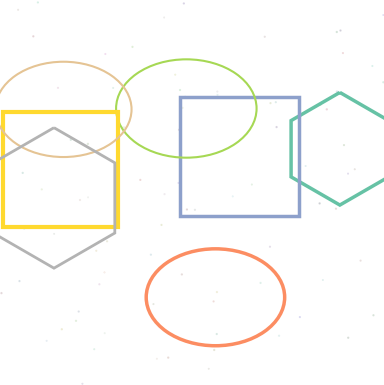[{"shape": "hexagon", "thickness": 2.5, "radius": 0.73, "center": [0.883, 0.614]}, {"shape": "oval", "thickness": 2.5, "radius": 0.9, "center": [0.56, 0.228]}, {"shape": "square", "thickness": 2.5, "radius": 0.77, "center": [0.621, 0.594]}, {"shape": "oval", "thickness": 1.5, "radius": 0.91, "center": [0.484, 0.718]}, {"shape": "square", "thickness": 3, "radius": 0.75, "center": [0.157, 0.559]}, {"shape": "oval", "thickness": 1.5, "radius": 0.88, "center": [0.165, 0.716]}, {"shape": "hexagon", "thickness": 2, "radius": 0.91, "center": [0.14, 0.486]}]